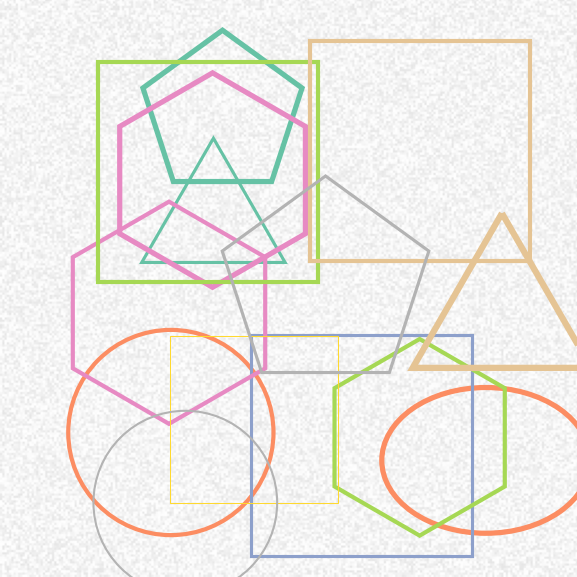[{"shape": "triangle", "thickness": 1.5, "radius": 0.72, "center": [0.37, 0.616]}, {"shape": "pentagon", "thickness": 2.5, "radius": 0.72, "center": [0.385, 0.802]}, {"shape": "circle", "thickness": 2, "radius": 0.89, "center": [0.296, 0.25]}, {"shape": "oval", "thickness": 2.5, "radius": 0.9, "center": [0.841, 0.202]}, {"shape": "square", "thickness": 1.5, "radius": 0.96, "center": [0.626, 0.228]}, {"shape": "hexagon", "thickness": 2.5, "radius": 0.93, "center": [0.368, 0.687]}, {"shape": "hexagon", "thickness": 2, "radius": 0.96, "center": [0.293, 0.458]}, {"shape": "hexagon", "thickness": 2, "radius": 0.85, "center": [0.727, 0.242]}, {"shape": "square", "thickness": 2, "radius": 0.96, "center": [0.36, 0.701]}, {"shape": "square", "thickness": 0.5, "radius": 0.73, "center": [0.44, 0.273]}, {"shape": "square", "thickness": 2, "radius": 0.95, "center": [0.727, 0.737]}, {"shape": "triangle", "thickness": 3, "radius": 0.89, "center": [0.869, 0.451]}, {"shape": "circle", "thickness": 1, "radius": 0.8, "center": [0.321, 0.129]}, {"shape": "pentagon", "thickness": 1.5, "radius": 0.94, "center": [0.564, 0.506]}]